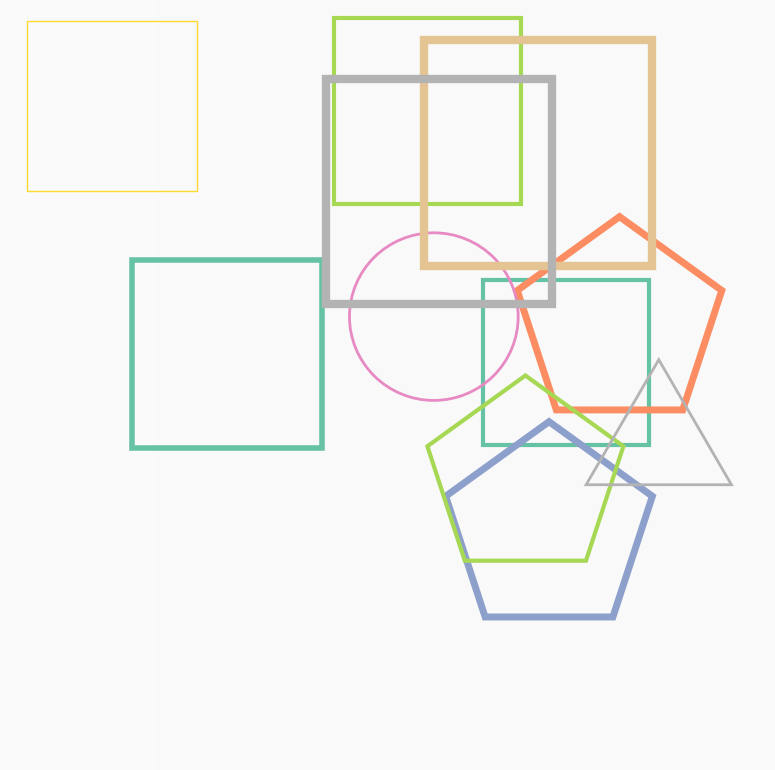[{"shape": "square", "thickness": 1.5, "radius": 0.54, "center": [0.73, 0.529]}, {"shape": "square", "thickness": 2, "radius": 0.61, "center": [0.293, 0.54]}, {"shape": "pentagon", "thickness": 2.5, "radius": 0.69, "center": [0.799, 0.58]}, {"shape": "pentagon", "thickness": 2.5, "radius": 0.7, "center": [0.708, 0.312]}, {"shape": "circle", "thickness": 1, "radius": 0.54, "center": [0.56, 0.589]}, {"shape": "pentagon", "thickness": 1.5, "radius": 0.66, "center": [0.678, 0.379]}, {"shape": "square", "thickness": 1.5, "radius": 0.6, "center": [0.551, 0.856]}, {"shape": "square", "thickness": 0.5, "radius": 0.55, "center": [0.145, 0.862]}, {"shape": "square", "thickness": 3, "radius": 0.74, "center": [0.694, 0.801]}, {"shape": "square", "thickness": 3, "radius": 0.73, "center": [0.566, 0.751]}, {"shape": "triangle", "thickness": 1, "radius": 0.54, "center": [0.85, 0.425]}]